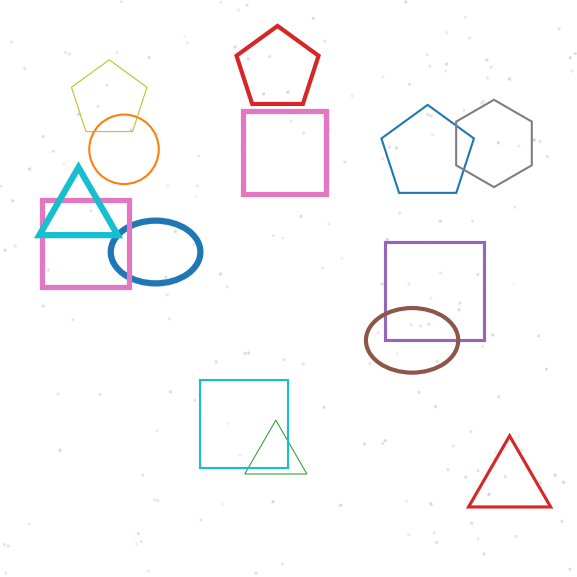[{"shape": "pentagon", "thickness": 1, "radius": 0.42, "center": [0.741, 0.733]}, {"shape": "oval", "thickness": 3, "radius": 0.39, "center": [0.269, 0.563]}, {"shape": "circle", "thickness": 1, "radius": 0.3, "center": [0.215, 0.741]}, {"shape": "triangle", "thickness": 0.5, "radius": 0.31, "center": [0.478, 0.209]}, {"shape": "pentagon", "thickness": 2, "radius": 0.37, "center": [0.481, 0.88]}, {"shape": "triangle", "thickness": 1.5, "radius": 0.41, "center": [0.882, 0.162]}, {"shape": "square", "thickness": 1.5, "radius": 0.43, "center": [0.752, 0.495]}, {"shape": "oval", "thickness": 2, "radius": 0.4, "center": [0.714, 0.41]}, {"shape": "square", "thickness": 2.5, "radius": 0.36, "center": [0.493, 0.735]}, {"shape": "square", "thickness": 2.5, "radius": 0.38, "center": [0.147, 0.578]}, {"shape": "hexagon", "thickness": 1, "radius": 0.38, "center": [0.855, 0.751]}, {"shape": "pentagon", "thickness": 0.5, "radius": 0.34, "center": [0.189, 0.827]}, {"shape": "triangle", "thickness": 3, "radius": 0.39, "center": [0.136, 0.631]}, {"shape": "square", "thickness": 1, "radius": 0.38, "center": [0.422, 0.265]}]